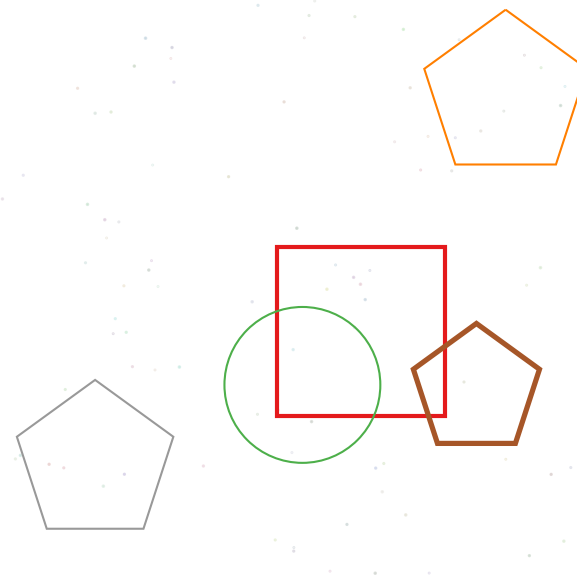[{"shape": "square", "thickness": 2, "radius": 0.73, "center": [0.625, 0.425]}, {"shape": "circle", "thickness": 1, "radius": 0.67, "center": [0.524, 0.333]}, {"shape": "pentagon", "thickness": 1, "radius": 0.74, "center": [0.876, 0.834]}, {"shape": "pentagon", "thickness": 2.5, "radius": 0.57, "center": [0.825, 0.324]}, {"shape": "pentagon", "thickness": 1, "radius": 0.71, "center": [0.165, 0.199]}]